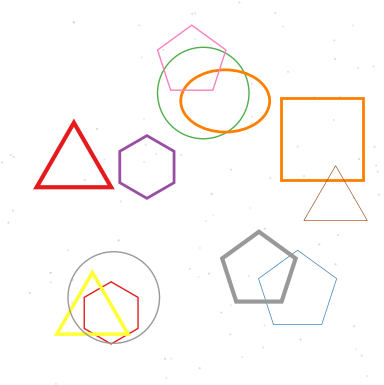[{"shape": "hexagon", "thickness": 1, "radius": 0.4, "center": [0.289, 0.187]}, {"shape": "triangle", "thickness": 3, "radius": 0.56, "center": [0.192, 0.57]}, {"shape": "pentagon", "thickness": 0.5, "radius": 0.53, "center": [0.773, 0.243]}, {"shape": "circle", "thickness": 1, "radius": 0.59, "center": [0.528, 0.758]}, {"shape": "hexagon", "thickness": 2, "radius": 0.41, "center": [0.382, 0.566]}, {"shape": "oval", "thickness": 2, "radius": 0.58, "center": [0.585, 0.738]}, {"shape": "square", "thickness": 2, "radius": 0.54, "center": [0.836, 0.639]}, {"shape": "triangle", "thickness": 2.5, "radius": 0.53, "center": [0.24, 0.186]}, {"shape": "triangle", "thickness": 0.5, "radius": 0.48, "center": [0.872, 0.475]}, {"shape": "pentagon", "thickness": 1, "radius": 0.47, "center": [0.498, 0.841]}, {"shape": "circle", "thickness": 1, "radius": 0.59, "center": [0.295, 0.227]}, {"shape": "pentagon", "thickness": 3, "radius": 0.5, "center": [0.673, 0.298]}]